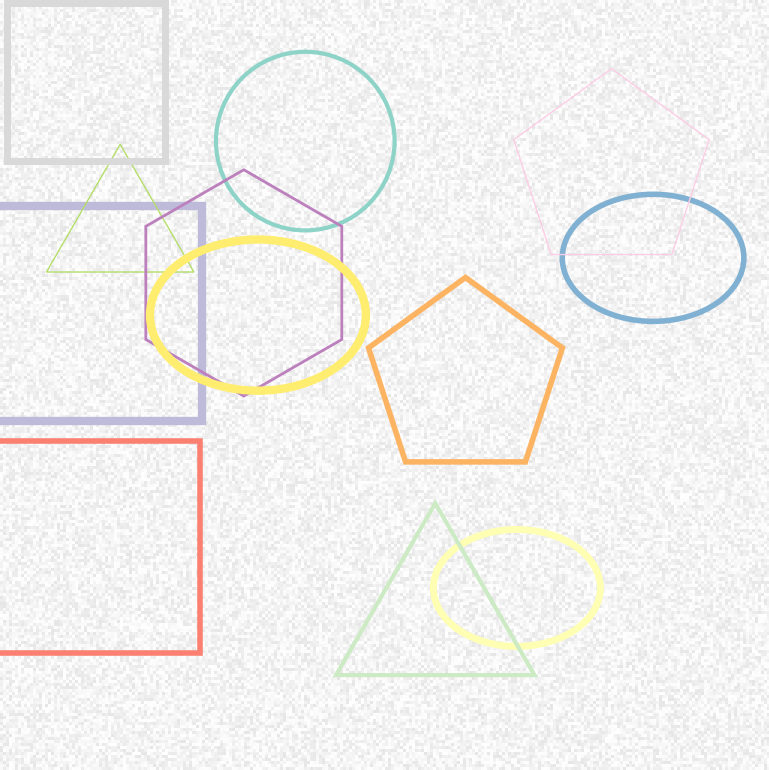[{"shape": "circle", "thickness": 1.5, "radius": 0.58, "center": [0.396, 0.817]}, {"shape": "oval", "thickness": 2.5, "radius": 0.54, "center": [0.671, 0.236]}, {"shape": "square", "thickness": 3, "radius": 0.7, "center": [0.122, 0.593]}, {"shape": "square", "thickness": 2, "radius": 0.69, "center": [0.122, 0.289]}, {"shape": "oval", "thickness": 2, "radius": 0.59, "center": [0.848, 0.665]}, {"shape": "pentagon", "thickness": 2, "radius": 0.66, "center": [0.605, 0.507]}, {"shape": "triangle", "thickness": 0.5, "radius": 0.55, "center": [0.156, 0.702]}, {"shape": "pentagon", "thickness": 0.5, "radius": 0.67, "center": [0.794, 0.777]}, {"shape": "square", "thickness": 2.5, "radius": 0.51, "center": [0.112, 0.893]}, {"shape": "hexagon", "thickness": 1, "radius": 0.73, "center": [0.317, 0.633]}, {"shape": "triangle", "thickness": 1.5, "radius": 0.74, "center": [0.565, 0.198]}, {"shape": "oval", "thickness": 3, "radius": 0.7, "center": [0.335, 0.591]}]